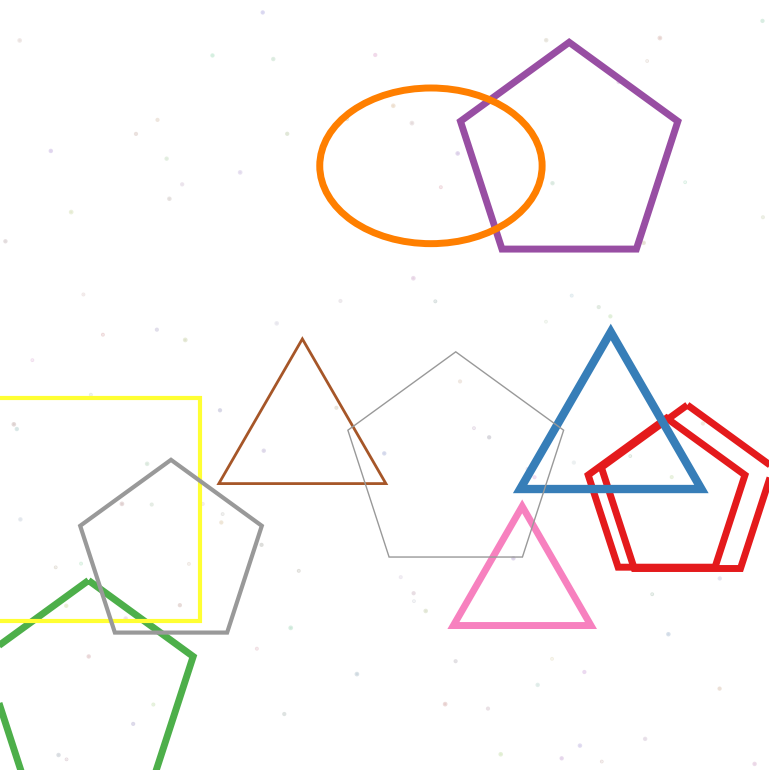[{"shape": "pentagon", "thickness": 2.5, "radius": 0.54, "center": [0.866, 0.35]}, {"shape": "pentagon", "thickness": 2.5, "radius": 0.59, "center": [0.893, 0.357]}, {"shape": "triangle", "thickness": 3, "radius": 0.68, "center": [0.793, 0.433]}, {"shape": "pentagon", "thickness": 2.5, "radius": 0.71, "center": [0.115, 0.103]}, {"shape": "pentagon", "thickness": 2.5, "radius": 0.74, "center": [0.739, 0.797]}, {"shape": "oval", "thickness": 2.5, "radius": 0.72, "center": [0.56, 0.785]}, {"shape": "square", "thickness": 1.5, "radius": 0.72, "center": [0.114, 0.339]}, {"shape": "triangle", "thickness": 1, "radius": 0.63, "center": [0.393, 0.435]}, {"shape": "triangle", "thickness": 2.5, "radius": 0.52, "center": [0.678, 0.239]}, {"shape": "pentagon", "thickness": 0.5, "radius": 0.74, "center": [0.592, 0.396]}, {"shape": "pentagon", "thickness": 1.5, "radius": 0.62, "center": [0.222, 0.279]}]